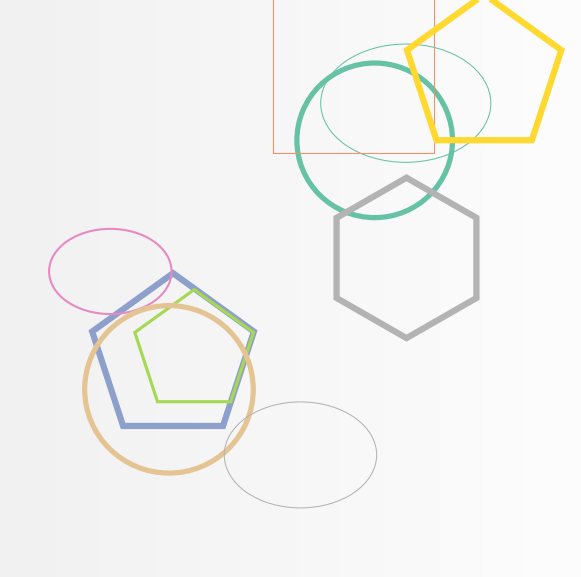[{"shape": "circle", "thickness": 2.5, "radius": 0.67, "center": [0.645, 0.756]}, {"shape": "oval", "thickness": 0.5, "radius": 0.73, "center": [0.698, 0.82]}, {"shape": "square", "thickness": 0.5, "radius": 0.69, "center": [0.608, 0.873]}, {"shape": "pentagon", "thickness": 3, "radius": 0.73, "center": [0.298, 0.38]}, {"shape": "oval", "thickness": 1, "radius": 0.53, "center": [0.19, 0.529]}, {"shape": "pentagon", "thickness": 1.5, "radius": 0.54, "center": [0.334, 0.39]}, {"shape": "pentagon", "thickness": 3, "radius": 0.7, "center": [0.833, 0.869]}, {"shape": "circle", "thickness": 2.5, "radius": 0.73, "center": [0.291, 0.325]}, {"shape": "hexagon", "thickness": 3, "radius": 0.69, "center": [0.699, 0.553]}, {"shape": "oval", "thickness": 0.5, "radius": 0.66, "center": [0.517, 0.211]}]